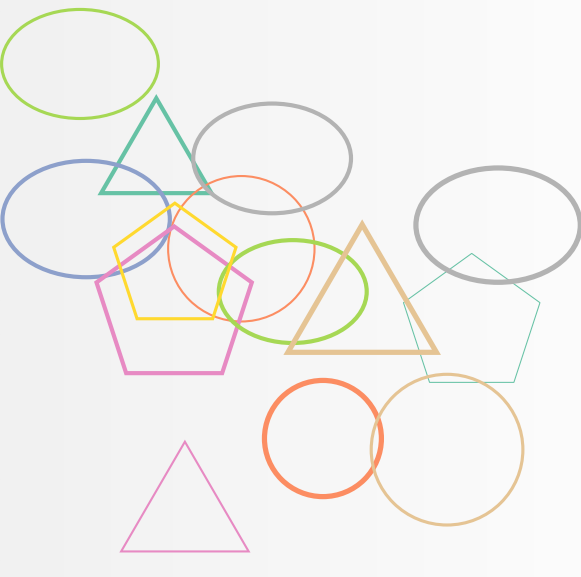[{"shape": "pentagon", "thickness": 0.5, "radius": 0.62, "center": [0.812, 0.437]}, {"shape": "triangle", "thickness": 2, "radius": 0.55, "center": [0.269, 0.719]}, {"shape": "circle", "thickness": 1, "radius": 0.63, "center": [0.415, 0.568]}, {"shape": "circle", "thickness": 2.5, "radius": 0.5, "center": [0.556, 0.24]}, {"shape": "oval", "thickness": 2, "radius": 0.72, "center": [0.148, 0.62]}, {"shape": "triangle", "thickness": 1, "radius": 0.63, "center": [0.318, 0.108]}, {"shape": "pentagon", "thickness": 2, "radius": 0.7, "center": [0.3, 0.467]}, {"shape": "oval", "thickness": 1.5, "radius": 0.67, "center": [0.138, 0.888]}, {"shape": "oval", "thickness": 2, "radius": 0.64, "center": [0.504, 0.494]}, {"shape": "pentagon", "thickness": 1.5, "radius": 0.55, "center": [0.301, 0.537]}, {"shape": "circle", "thickness": 1.5, "radius": 0.65, "center": [0.769, 0.221]}, {"shape": "triangle", "thickness": 2.5, "radius": 0.74, "center": [0.623, 0.463]}, {"shape": "oval", "thickness": 2, "radius": 0.68, "center": [0.468, 0.725]}, {"shape": "oval", "thickness": 2.5, "radius": 0.71, "center": [0.857, 0.609]}]